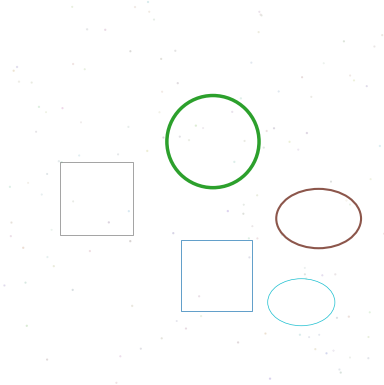[{"shape": "square", "thickness": 0.5, "radius": 0.46, "center": [0.563, 0.284]}, {"shape": "circle", "thickness": 2.5, "radius": 0.6, "center": [0.553, 0.632]}, {"shape": "oval", "thickness": 1.5, "radius": 0.55, "center": [0.828, 0.432]}, {"shape": "square", "thickness": 0.5, "radius": 0.47, "center": [0.251, 0.484]}, {"shape": "oval", "thickness": 0.5, "radius": 0.44, "center": [0.783, 0.215]}]